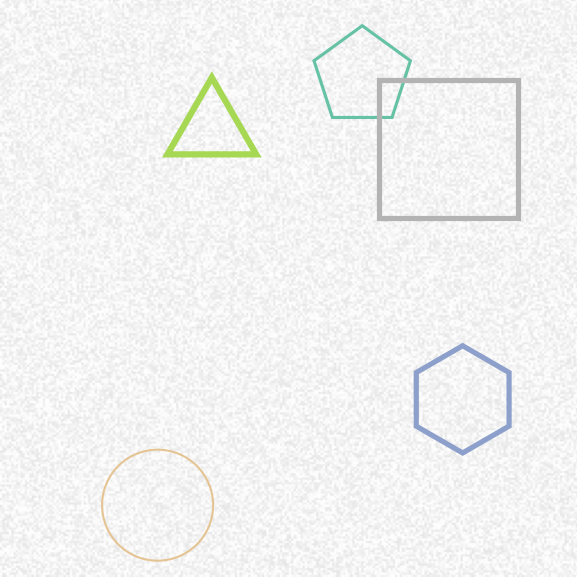[{"shape": "pentagon", "thickness": 1.5, "radius": 0.44, "center": [0.627, 0.867]}, {"shape": "hexagon", "thickness": 2.5, "radius": 0.46, "center": [0.801, 0.308]}, {"shape": "triangle", "thickness": 3, "radius": 0.44, "center": [0.367, 0.776]}, {"shape": "circle", "thickness": 1, "radius": 0.48, "center": [0.273, 0.124]}, {"shape": "square", "thickness": 2.5, "radius": 0.6, "center": [0.777, 0.742]}]